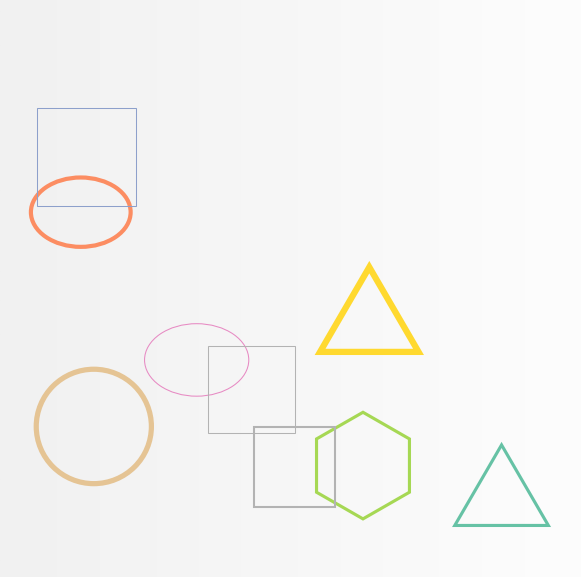[{"shape": "triangle", "thickness": 1.5, "radius": 0.46, "center": [0.863, 0.136]}, {"shape": "oval", "thickness": 2, "radius": 0.43, "center": [0.139, 0.632]}, {"shape": "square", "thickness": 0.5, "radius": 0.42, "center": [0.149, 0.727]}, {"shape": "oval", "thickness": 0.5, "radius": 0.45, "center": [0.338, 0.376]}, {"shape": "hexagon", "thickness": 1.5, "radius": 0.46, "center": [0.624, 0.193]}, {"shape": "triangle", "thickness": 3, "radius": 0.49, "center": [0.635, 0.439]}, {"shape": "circle", "thickness": 2.5, "radius": 0.5, "center": [0.161, 0.261]}, {"shape": "square", "thickness": 0.5, "radius": 0.37, "center": [0.432, 0.325]}, {"shape": "square", "thickness": 1, "radius": 0.35, "center": [0.507, 0.191]}]